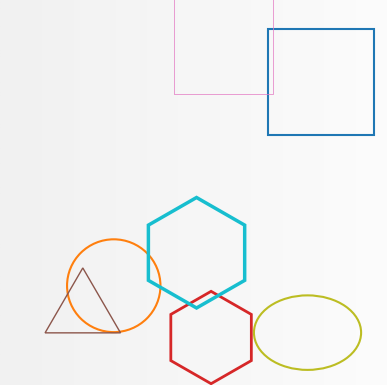[{"shape": "square", "thickness": 1.5, "radius": 0.69, "center": [0.828, 0.787]}, {"shape": "circle", "thickness": 1.5, "radius": 0.6, "center": [0.294, 0.258]}, {"shape": "hexagon", "thickness": 2, "radius": 0.6, "center": [0.545, 0.123]}, {"shape": "triangle", "thickness": 1, "radius": 0.56, "center": [0.214, 0.192]}, {"shape": "square", "thickness": 0.5, "radius": 0.64, "center": [0.576, 0.885]}, {"shape": "oval", "thickness": 1.5, "radius": 0.69, "center": [0.794, 0.136]}, {"shape": "hexagon", "thickness": 2.5, "radius": 0.72, "center": [0.507, 0.344]}]